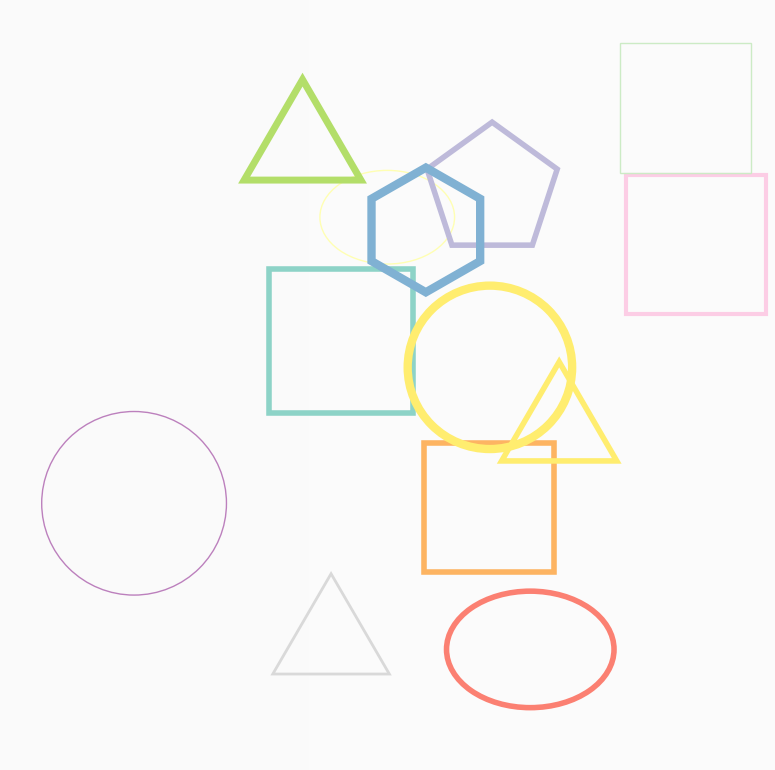[{"shape": "square", "thickness": 2, "radius": 0.46, "center": [0.44, 0.557]}, {"shape": "oval", "thickness": 0.5, "radius": 0.43, "center": [0.5, 0.718]}, {"shape": "pentagon", "thickness": 2, "radius": 0.44, "center": [0.635, 0.753]}, {"shape": "oval", "thickness": 2, "radius": 0.54, "center": [0.684, 0.157]}, {"shape": "hexagon", "thickness": 3, "radius": 0.4, "center": [0.549, 0.701]}, {"shape": "square", "thickness": 2, "radius": 0.42, "center": [0.631, 0.341]}, {"shape": "triangle", "thickness": 2.5, "radius": 0.43, "center": [0.39, 0.81]}, {"shape": "square", "thickness": 1.5, "radius": 0.45, "center": [0.898, 0.682]}, {"shape": "triangle", "thickness": 1, "radius": 0.43, "center": [0.427, 0.168]}, {"shape": "circle", "thickness": 0.5, "radius": 0.6, "center": [0.173, 0.346]}, {"shape": "square", "thickness": 0.5, "radius": 0.42, "center": [0.884, 0.86]}, {"shape": "circle", "thickness": 3, "radius": 0.53, "center": [0.632, 0.523]}, {"shape": "triangle", "thickness": 2, "radius": 0.43, "center": [0.722, 0.444]}]